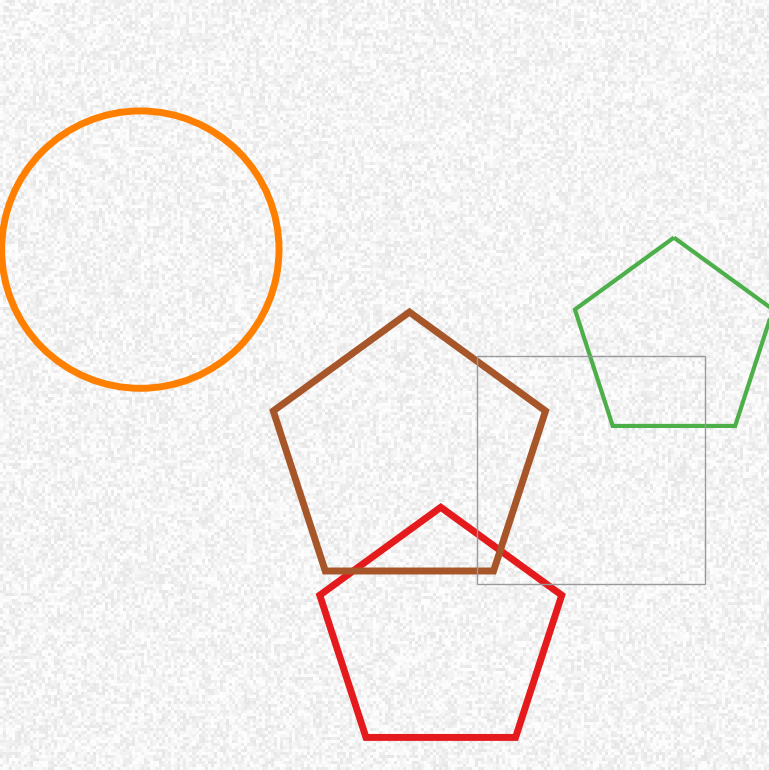[{"shape": "pentagon", "thickness": 2.5, "radius": 0.83, "center": [0.572, 0.176]}, {"shape": "pentagon", "thickness": 1.5, "radius": 0.68, "center": [0.875, 0.556]}, {"shape": "circle", "thickness": 2.5, "radius": 0.9, "center": [0.182, 0.676]}, {"shape": "pentagon", "thickness": 2.5, "radius": 0.93, "center": [0.532, 0.409]}, {"shape": "square", "thickness": 0.5, "radius": 0.74, "center": [0.767, 0.389]}]